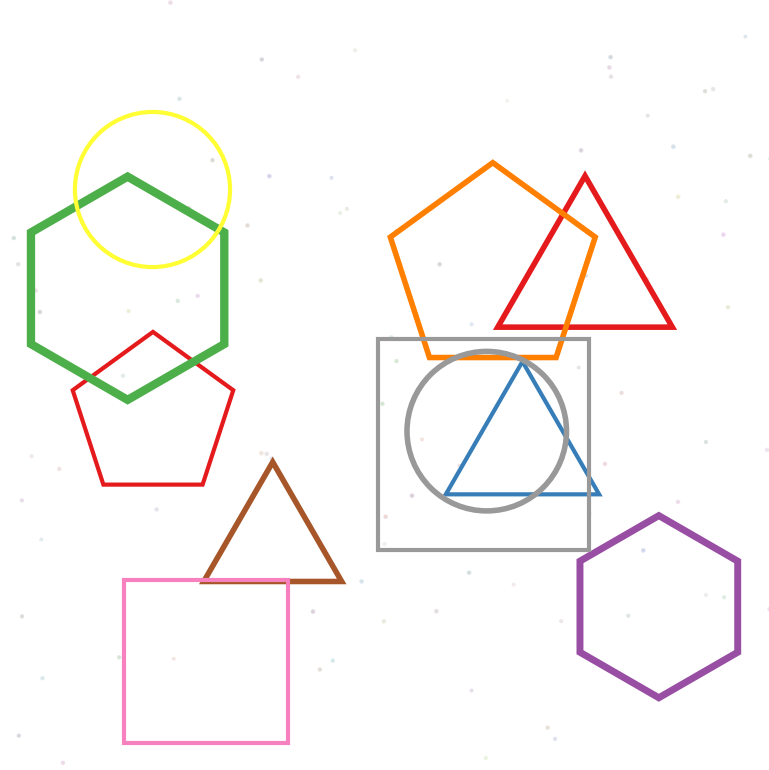[{"shape": "pentagon", "thickness": 1.5, "radius": 0.55, "center": [0.199, 0.459]}, {"shape": "triangle", "thickness": 2, "radius": 0.65, "center": [0.76, 0.641]}, {"shape": "triangle", "thickness": 1.5, "radius": 0.57, "center": [0.679, 0.415]}, {"shape": "hexagon", "thickness": 3, "radius": 0.72, "center": [0.166, 0.626]}, {"shape": "hexagon", "thickness": 2.5, "radius": 0.59, "center": [0.856, 0.212]}, {"shape": "pentagon", "thickness": 2, "radius": 0.7, "center": [0.64, 0.649]}, {"shape": "circle", "thickness": 1.5, "radius": 0.5, "center": [0.198, 0.754]}, {"shape": "triangle", "thickness": 2, "radius": 0.52, "center": [0.354, 0.297]}, {"shape": "square", "thickness": 1.5, "radius": 0.53, "center": [0.267, 0.141]}, {"shape": "circle", "thickness": 2, "radius": 0.52, "center": [0.632, 0.44]}, {"shape": "square", "thickness": 1.5, "radius": 0.68, "center": [0.628, 0.423]}]